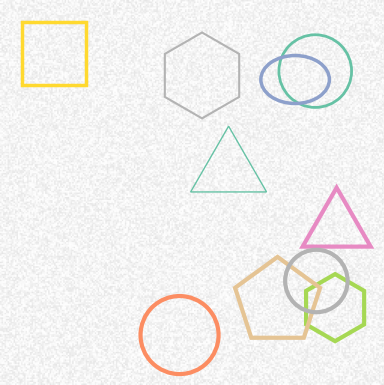[{"shape": "triangle", "thickness": 1, "radius": 0.57, "center": [0.594, 0.558]}, {"shape": "circle", "thickness": 2, "radius": 0.47, "center": [0.819, 0.815]}, {"shape": "circle", "thickness": 3, "radius": 0.51, "center": [0.466, 0.13]}, {"shape": "oval", "thickness": 2.5, "radius": 0.44, "center": [0.767, 0.793]}, {"shape": "triangle", "thickness": 3, "radius": 0.51, "center": [0.874, 0.41]}, {"shape": "hexagon", "thickness": 3, "radius": 0.44, "center": [0.87, 0.201]}, {"shape": "square", "thickness": 2.5, "radius": 0.41, "center": [0.14, 0.861]}, {"shape": "pentagon", "thickness": 3, "radius": 0.58, "center": [0.721, 0.217]}, {"shape": "hexagon", "thickness": 1.5, "radius": 0.56, "center": [0.525, 0.804]}, {"shape": "circle", "thickness": 3, "radius": 0.41, "center": [0.822, 0.27]}]